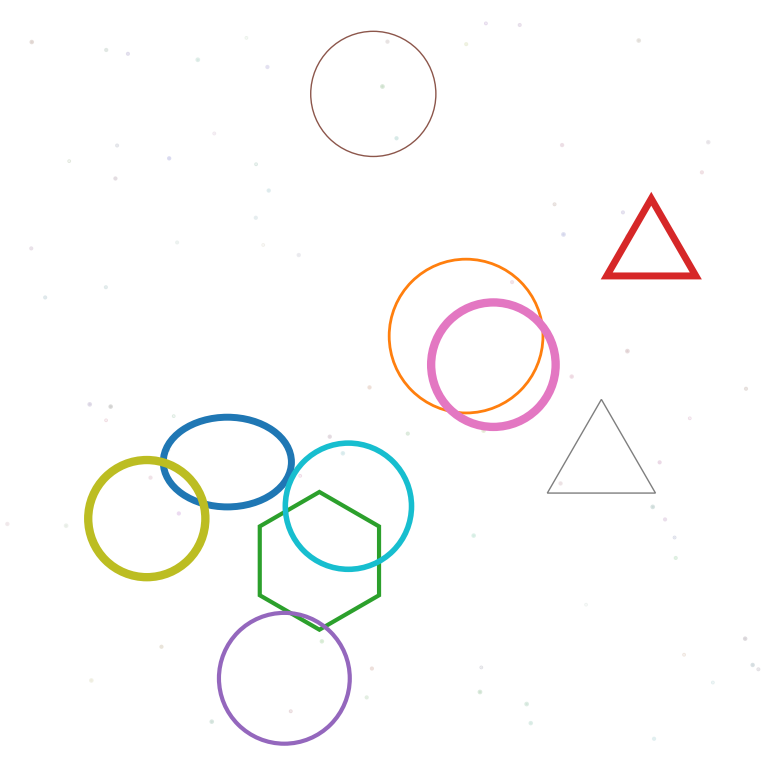[{"shape": "oval", "thickness": 2.5, "radius": 0.42, "center": [0.295, 0.4]}, {"shape": "circle", "thickness": 1, "radius": 0.5, "center": [0.605, 0.564]}, {"shape": "hexagon", "thickness": 1.5, "radius": 0.45, "center": [0.415, 0.272]}, {"shape": "triangle", "thickness": 2.5, "radius": 0.33, "center": [0.846, 0.675]}, {"shape": "circle", "thickness": 1.5, "radius": 0.42, "center": [0.369, 0.119]}, {"shape": "circle", "thickness": 0.5, "radius": 0.41, "center": [0.485, 0.878]}, {"shape": "circle", "thickness": 3, "radius": 0.4, "center": [0.641, 0.526]}, {"shape": "triangle", "thickness": 0.5, "radius": 0.41, "center": [0.781, 0.4]}, {"shape": "circle", "thickness": 3, "radius": 0.38, "center": [0.191, 0.326]}, {"shape": "circle", "thickness": 2, "radius": 0.41, "center": [0.452, 0.343]}]